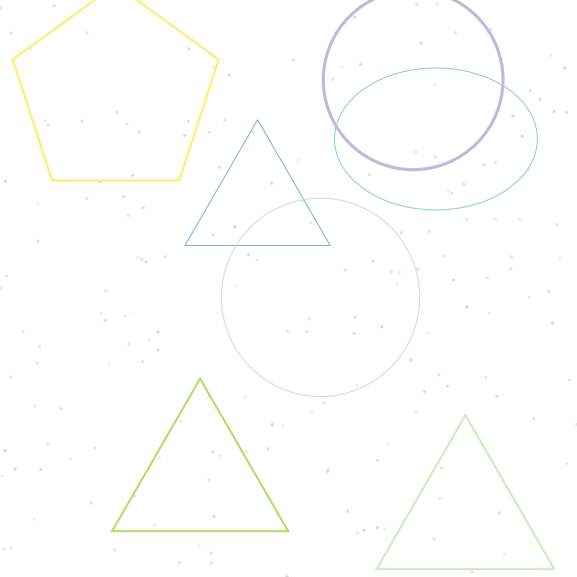[{"shape": "oval", "thickness": 0.5, "radius": 0.88, "center": [0.755, 0.759]}, {"shape": "circle", "thickness": 1.5, "radius": 0.78, "center": [0.715, 0.861]}, {"shape": "triangle", "thickness": 0.5, "radius": 0.73, "center": [0.446, 0.647]}, {"shape": "triangle", "thickness": 1, "radius": 0.88, "center": [0.347, 0.167]}, {"shape": "circle", "thickness": 0.5, "radius": 0.86, "center": [0.555, 0.484]}, {"shape": "triangle", "thickness": 1, "radius": 0.89, "center": [0.806, 0.102]}, {"shape": "pentagon", "thickness": 1, "radius": 0.94, "center": [0.2, 0.838]}]